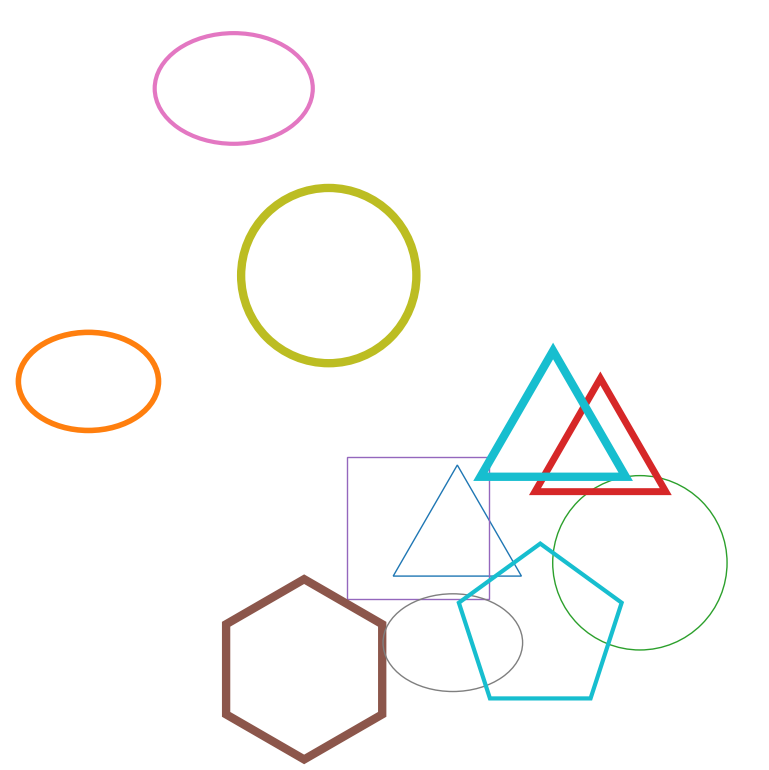[{"shape": "triangle", "thickness": 0.5, "radius": 0.48, "center": [0.594, 0.3]}, {"shape": "oval", "thickness": 2, "radius": 0.46, "center": [0.115, 0.505]}, {"shape": "circle", "thickness": 0.5, "radius": 0.57, "center": [0.831, 0.269]}, {"shape": "triangle", "thickness": 2.5, "radius": 0.49, "center": [0.78, 0.411]}, {"shape": "square", "thickness": 0.5, "radius": 0.46, "center": [0.543, 0.314]}, {"shape": "hexagon", "thickness": 3, "radius": 0.59, "center": [0.395, 0.131]}, {"shape": "oval", "thickness": 1.5, "radius": 0.51, "center": [0.304, 0.885]}, {"shape": "oval", "thickness": 0.5, "radius": 0.45, "center": [0.588, 0.165]}, {"shape": "circle", "thickness": 3, "radius": 0.57, "center": [0.427, 0.642]}, {"shape": "triangle", "thickness": 3, "radius": 0.54, "center": [0.718, 0.435]}, {"shape": "pentagon", "thickness": 1.5, "radius": 0.56, "center": [0.702, 0.183]}]